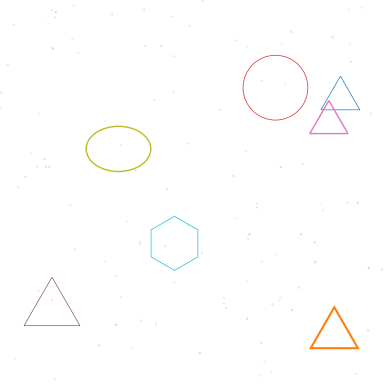[{"shape": "triangle", "thickness": 0.5, "radius": 0.29, "center": [0.884, 0.744]}, {"shape": "triangle", "thickness": 1.5, "radius": 0.35, "center": [0.868, 0.131]}, {"shape": "circle", "thickness": 0.5, "radius": 0.42, "center": [0.715, 0.772]}, {"shape": "triangle", "thickness": 0.5, "radius": 0.42, "center": [0.135, 0.196]}, {"shape": "triangle", "thickness": 1, "radius": 0.29, "center": [0.854, 0.682]}, {"shape": "oval", "thickness": 1, "radius": 0.42, "center": [0.308, 0.613]}, {"shape": "hexagon", "thickness": 0.5, "radius": 0.35, "center": [0.453, 0.368]}]